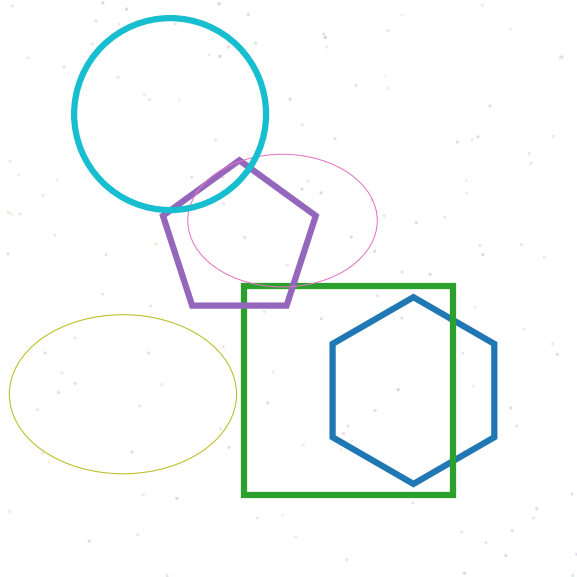[{"shape": "hexagon", "thickness": 3, "radius": 0.81, "center": [0.716, 0.323]}, {"shape": "square", "thickness": 3, "radius": 0.9, "center": [0.603, 0.323]}, {"shape": "pentagon", "thickness": 3, "radius": 0.7, "center": [0.414, 0.582]}, {"shape": "oval", "thickness": 0.5, "radius": 0.82, "center": [0.489, 0.617]}, {"shape": "oval", "thickness": 0.5, "radius": 0.98, "center": [0.213, 0.316]}, {"shape": "circle", "thickness": 3, "radius": 0.83, "center": [0.295, 0.802]}]